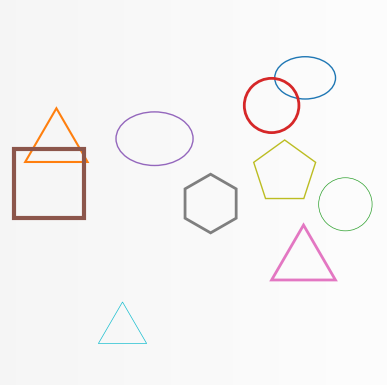[{"shape": "oval", "thickness": 1, "radius": 0.39, "center": [0.787, 0.798]}, {"shape": "triangle", "thickness": 1.5, "radius": 0.46, "center": [0.146, 0.626]}, {"shape": "circle", "thickness": 0.5, "radius": 0.34, "center": [0.891, 0.469]}, {"shape": "circle", "thickness": 2, "radius": 0.35, "center": [0.701, 0.726]}, {"shape": "oval", "thickness": 1, "radius": 0.5, "center": [0.399, 0.64]}, {"shape": "square", "thickness": 3, "radius": 0.45, "center": [0.127, 0.523]}, {"shape": "triangle", "thickness": 2, "radius": 0.48, "center": [0.783, 0.32]}, {"shape": "hexagon", "thickness": 2, "radius": 0.38, "center": [0.543, 0.471]}, {"shape": "pentagon", "thickness": 1, "radius": 0.42, "center": [0.735, 0.552]}, {"shape": "triangle", "thickness": 0.5, "radius": 0.36, "center": [0.316, 0.144]}]